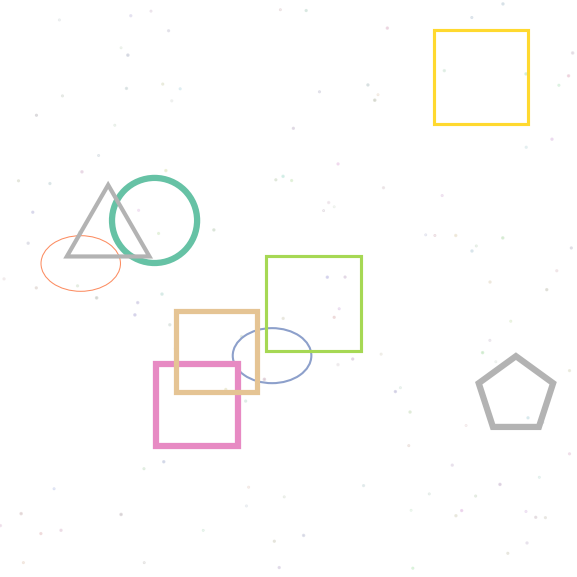[{"shape": "circle", "thickness": 3, "radius": 0.37, "center": [0.268, 0.617]}, {"shape": "oval", "thickness": 0.5, "radius": 0.34, "center": [0.14, 0.543]}, {"shape": "oval", "thickness": 1, "radius": 0.34, "center": [0.471, 0.383]}, {"shape": "square", "thickness": 3, "radius": 0.36, "center": [0.341, 0.297]}, {"shape": "square", "thickness": 1.5, "radius": 0.41, "center": [0.543, 0.473]}, {"shape": "square", "thickness": 1.5, "radius": 0.41, "center": [0.833, 0.865]}, {"shape": "square", "thickness": 2.5, "radius": 0.35, "center": [0.375, 0.391]}, {"shape": "triangle", "thickness": 2, "radius": 0.41, "center": [0.187, 0.596]}, {"shape": "pentagon", "thickness": 3, "radius": 0.34, "center": [0.893, 0.315]}]